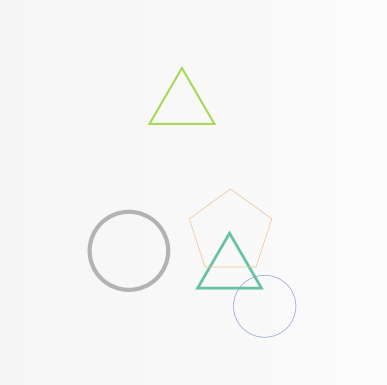[{"shape": "triangle", "thickness": 2, "radius": 0.48, "center": [0.592, 0.299]}, {"shape": "circle", "thickness": 0.5, "radius": 0.4, "center": [0.683, 0.205]}, {"shape": "triangle", "thickness": 1.5, "radius": 0.48, "center": [0.47, 0.726]}, {"shape": "pentagon", "thickness": 0.5, "radius": 0.56, "center": [0.595, 0.397]}, {"shape": "circle", "thickness": 3, "radius": 0.51, "center": [0.333, 0.348]}]